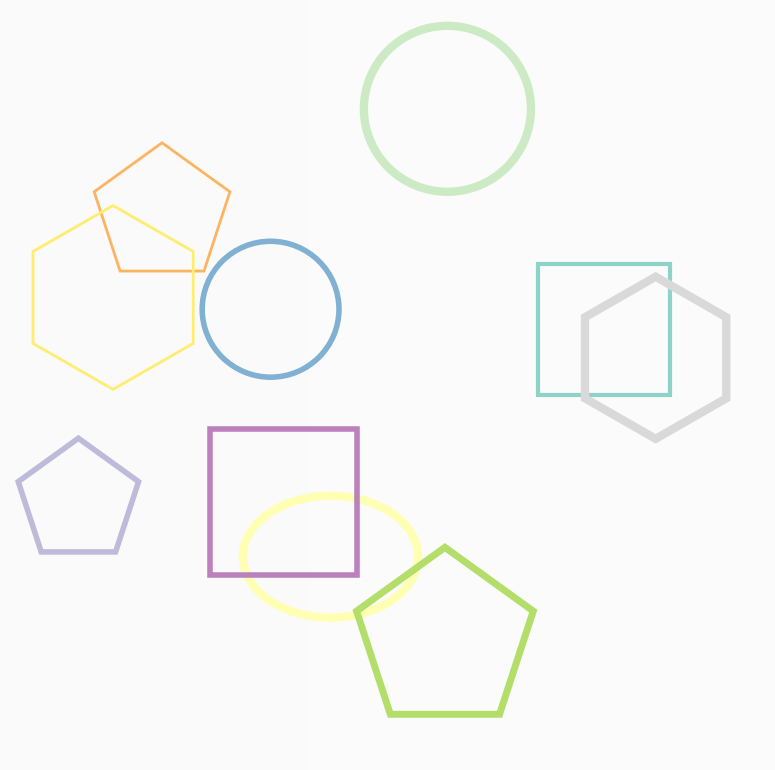[{"shape": "square", "thickness": 1.5, "radius": 0.43, "center": [0.78, 0.572]}, {"shape": "oval", "thickness": 3, "radius": 0.57, "center": [0.426, 0.277]}, {"shape": "pentagon", "thickness": 2, "radius": 0.41, "center": [0.101, 0.349]}, {"shape": "circle", "thickness": 2, "radius": 0.44, "center": [0.349, 0.598]}, {"shape": "pentagon", "thickness": 1, "radius": 0.46, "center": [0.209, 0.722]}, {"shape": "pentagon", "thickness": 2.5, "radius": 0.6, "center": [0.574, 0.169]}, {"shape": "hexagon", "thickness": 3, "radius": 0.53, "center": [0.846, 0.535]}, {"shape": "square", "thickness": 2, "radius": 0.47, "center": [0.365, 0.348]}, {"shape": "circle", "thickness": 3, "radius": 0.54, "center": [0.577, 0.859]}, {"shape": "hexagon", "thickness": 1, "radius": 0.6, "center": [0.146, 0.614]}]